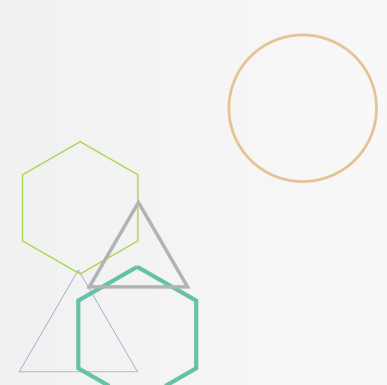[{"shape": "hexagon", "thickness": 3, "radius": 0.88, "center": [0.354, 0.131]}, {"shape": "triangle", "thickness": 0.5, "radius": 0.88, "center": [0.202, 0.122]}, {"shape": "hexagon", "thickness": 1, "radius": 0.86, "center": [0.207, 0.46]}, {"shape": "circle", "thickness": 2, "radius": 0.95, "center": [0.781, 0.719]}, {"shape": "triangle", "thickness": 2.5, "radius": 0.73, "center": [0.357, 0.328]}]